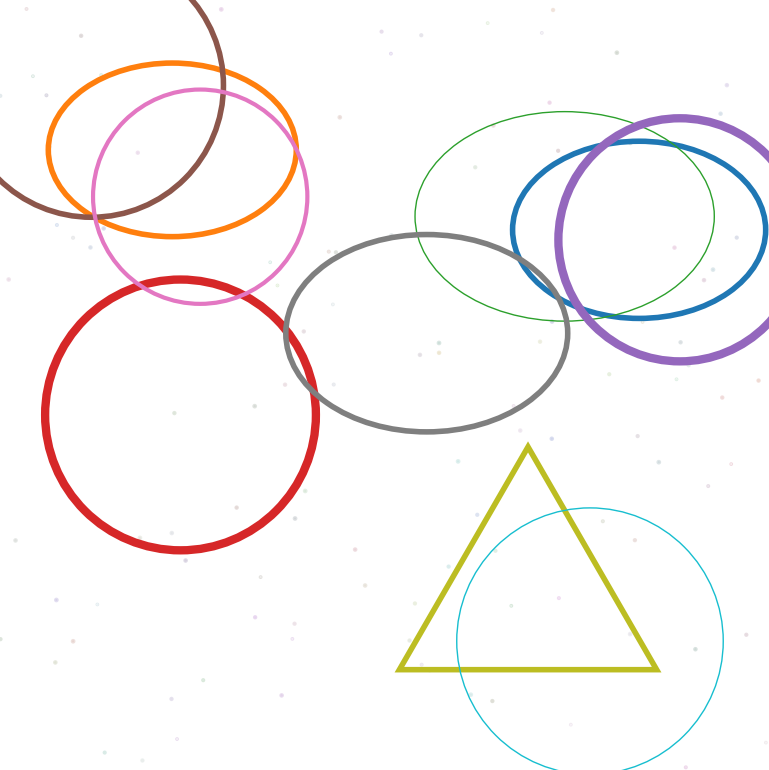[{"shape": "oval", "thickness": 2, "radius": 0.82, "center": [0.83, 0.702]}, {"shape": "oval", "thickness": 2, "radius": 0.81, "center": [0.224, 0.805]}, {"shape": "oval", "thickness": 0.5, "radius": 0.97, "center": [0.733, 0.719]}, {"shape": "circle", "thickness": 3, "radius": 0.88, "center": [0.234, 0.461]}, {"shape": "circle", "thickness": 3, "radius": 0.79, "center": [0.883, 0.689]}, {"shape": "circle", "thickness": 2, "radius": 0.86, "center": [0.119, 0.889]}, {"shape": "circle", "thickness": 1.5, "radius": 0.7, "center": [0.26, 0.745]}, {"shape": "oval", "thickness": 2, "radius": 0.92, "center": [0.554, 0.567]}, {"shape": "triangle", "thickness": 2, "radius": 0.96, "center": [0.686, 0.227]}, {"shape": "circle", "thickness": 0.5, "radius": 0.87, "center": [0.766, 0.167]}]